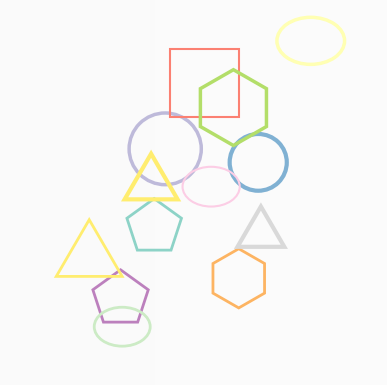[{"shape": "pentagon", "thickness": 2, "radius": 0.37, "center": [0.398, 0.41]}, {"shape": "oval", "thickness": 2.5, "radius": 0.44, "center": [0.802, 0.894]}, {"shape": "circle", "thickness": 2.5, "radius": 0.47, "center": [0.426, 0.613]}, {"shape": "square", "thickness": 1.5, "radius": 0.44, "center": [0.527, 0.784]}, {"shape": "circle", "thickness": 3, "radius": 0.37, "center": [0.666, 0.578]}, {"shape": "hexagon", "thickness": 2, "radius": 0.38, "center": [0.616, 0.277]}, {"shape": "hexagon", "thickness": 2.5, "radius": 0.49, "center": [0.602, 0.721]}, {"shape": "oval", "thickness": 1.5, "radius": 0.37, "center": [0.545, 0.515]}, {"shape": "triangle", "thickness": 3, "radius": 0.35, "center": [0.673, 0.394]}, {"shape": "pentagon", "thickness": 2, "radius": 0.38, "center": [0.311, 0.224]}, {"shape": "oval", "thickness": 2, "radius": 0.36, "center": [0.315, 0.151]}, {"shape": "triangle", "thickness": 2, "radius": 0.49, "center": [0.23, 0.331]}, {"shape": "triangle", "thickness": 3, "radius": 0.39, "center": [0.39, 0.522]}]